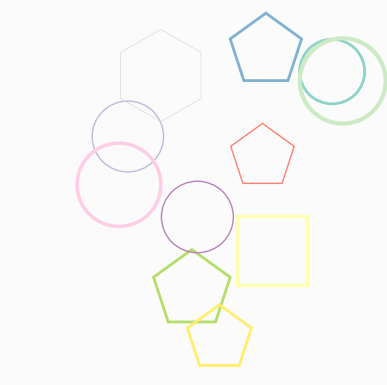[{"shape": "circle", "thickness": 2, "radius": 0.42, "center": [0.857, 0.814]}, {"shape": "square", "thickness": 2.5, "radius": 0.45, "center": [0.701, 0.349]}, {"shape": "circle", "thickness": 1, "radius": 0.46, "center": [0.33, 0.646]}, {"shape": "pentagon", "thickness": 1, "radius": 0.43, "center": [0.677, 0.593]}, {"shape": "pentagon", "thickness": 2, "radius": 0.48, "center": [0.686, 0.869]}, {"shape": "pentagon", "thickness": 2, "radius": 0.52, "center": [0.495, 0.248]}, {"shape": "circle", "thickness": 2.5, "radius": 0.54, "center": [0.307, 0.52]}, {"shape": "hexagon", "thickness": 0.5, "radius": 0.6, "center": [0.415, 0.804]}, {"shape": "circle", "thickness": 1, "radius": 0.46, "center": [0.509, 0.436]}, {"shape": "circle", "thickness": 3, "radius": 0.55, "center": [0.885, 0.79]}, {"shape": "pentagon", "thickness": 2, "radius": 0.44, "center": [0.566, 0.121]}]